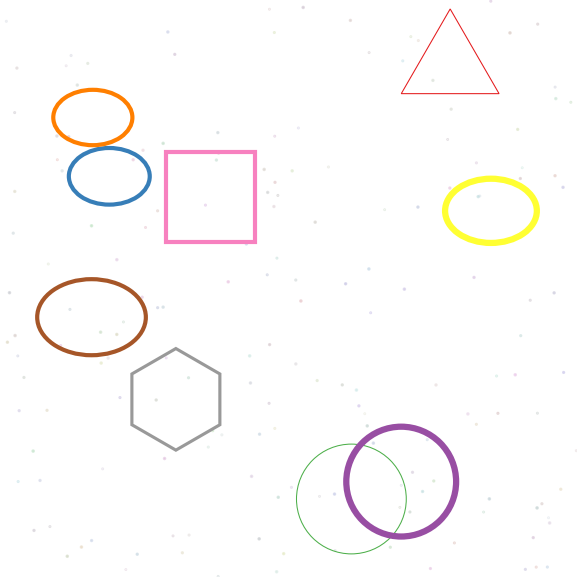[{"shape": "triangle", "thickness": 0.5, "radius": 0.49, "center": [0.78, 0.886]}, {"shape": "oval", "thickness": 2, "radius": 0.35, "center": [0.189, 0.694]}, {"shape": "circle", "thickness": 0.5, "radius": 0.48, "center": [0.608, 0.135]}, {"shape": "circle", "thickness": 3, "radius": 0.48, "center": [0.695, 0.165]}, {"shape": "oval", "thickness": 2, "radius": 0.34, "center": [0.161, 0.796]}, {"shape": "oval", "thickness": 3, "radius": 0.4, "center": [0.85, 0.634]}, {"shape": "oval", "thickness": 2, "radius": 0.47, "center": [0.158, 0.45]}, {"shape": "square", "thickness": 2, "radius": 0.39, "center": [0.364, 0.658]}, {"shape": "hexagon", "thickness": 1.5, "radius": 0.44, "center": [0.305, 0.308]}]